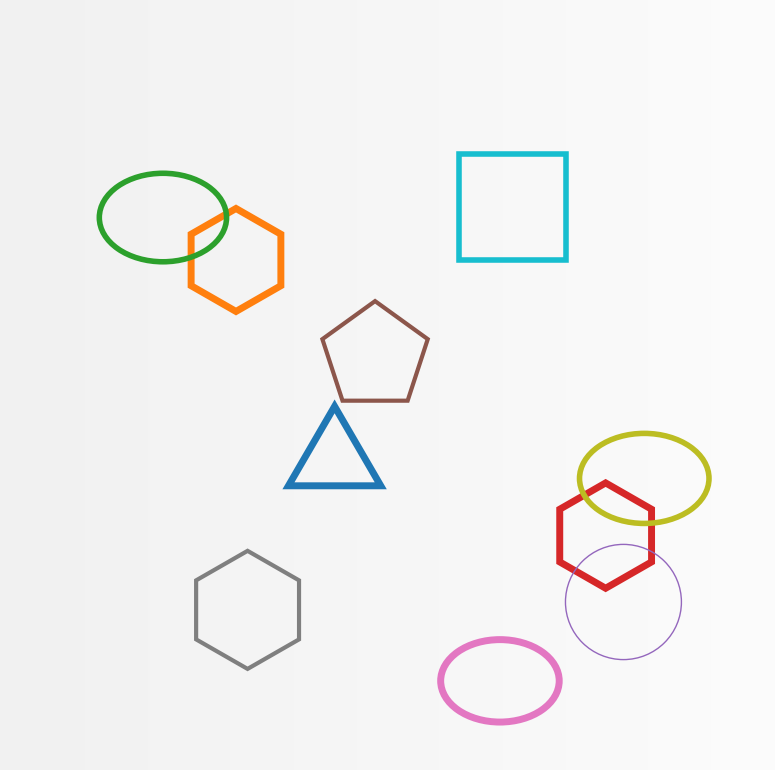[{"shape": "triangle", "thickness": 2.5, "radius": 0.34, "center": [0.432, 0.403]}, {"shape": "hexagon", "thickness": 2.5, "radius": 0.33, "center": [0.305, 0.662]}, {"shape": "oval", "thickness": 2, "radius": 0.41, "center": [0.21, 0.717]}, {"shape": "hexagon", "thickness": 2.5, "radius": 0.34, "center": [0.781, 0.304]}, {"shape": "circle", "thickness": 0.5, "radius": 0.37, "center": [0.804, 0.218]}, {"shape": "pentagon", "thickness": 1.5, "radius": 0.36, "center": [0.484, 0.537]}, {"shape": "oval", "thickness": 2.5, "radius": 0.38, "center": [0.645, 0.116]}, {"shape": "hexagon", "thickness": 1.5, "radius": 0.38, "center": [0.319, 0.208]}, {"shape": "oval", "thickness": 2, "radius": 0.42, "center": [0.831, 0.379]}, {"shape": "square", "thickness": 2, "radius": 0.35, "center": [0.661, 0.731]}]